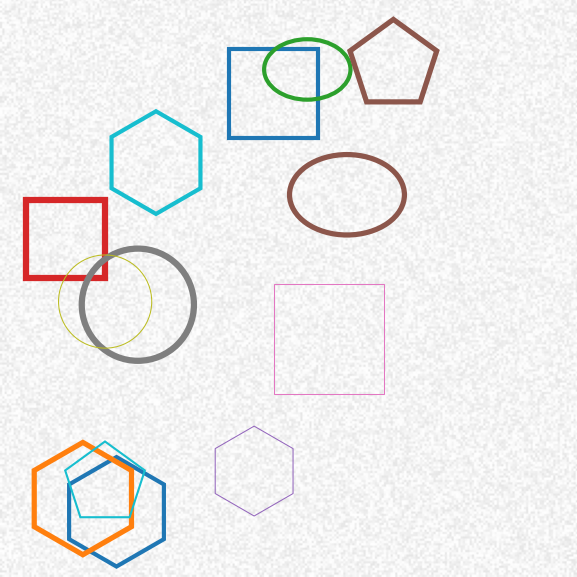[{"shape": "square", "thickness": 2, "radius": 0.38, "center": [0.473, 0.838]}, {"shape": "hexagon", "thickness": 2, "radius": 0.47, "center": [0.202, 0.113]}, {"shape": "hexagon", "thickness": 2.5, "radius": 0.49, "center": [0.143, 0.136]}, {"shape": "oval", "thickness": 2, "radius": 0.37, "center": [0.532, 0.879]}, {"shape": "square", "thickness": 3, "radius": 0.34, "center": [0.113, 0.585]}, {"shape": "hexagon", "thickness": 0.5, "radius": 0.39, "center": [0.44, 0.183]}, {"shape": "oval", "thickness": 2.5, "radius": 0.5, "center": [0.601, 0.662]}, {"shape": "pentagon", "thickness": 2.5, "radius": 0.39, "center": [0.681, 0.887]}, {"shape": "square", "thickness": 0.5, "radius": 0.48, "center": [0.569, 0.412]}, {"shape": "circle", "thickness": 3, "radius": 0.49, "center": [0.239, 0.472]}, {"shape": "circle", "thickness": 0.5, "radius": 0.4, "center": [0.182, 0.477]}, {"shape": "hexagon", "thickness": 2, "radius": 0.44, "center": [0.27, 0.718]}, {"shape": "pentagon", "thickness": 1, "radius": 0.36, "center": [0.182, 0.162]}]